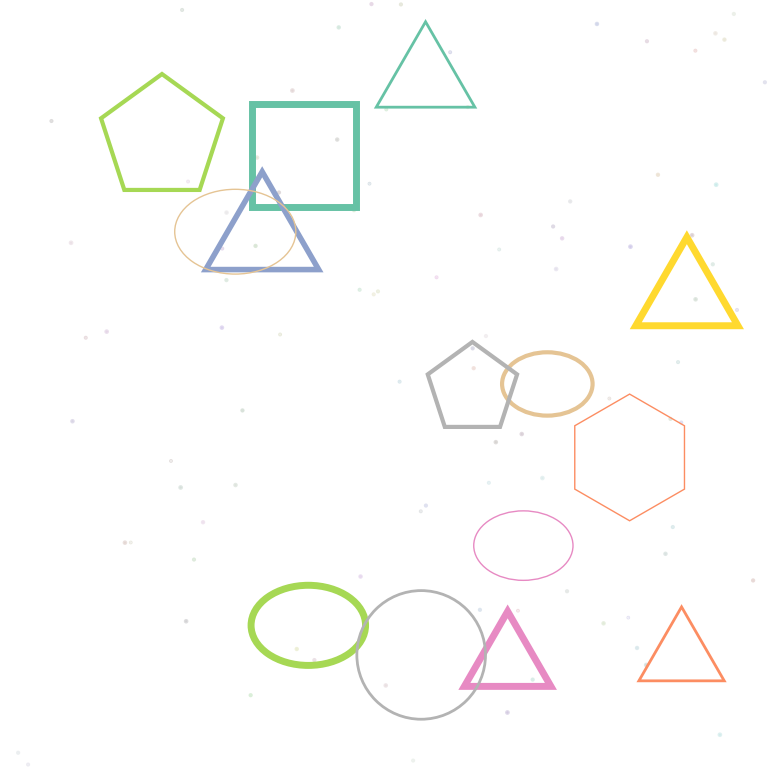[{"shape": "triangle", "thickness": 1, "radius": 0.37, "center": [0.553, 0.898]}, {"shape": "square", "thickness": 2.5, "radius": 0.34, "center": [0.395, 0.798]}, {"shape": "triangle", "thickness": 1, "radius": 0.32, "center": [0.885, 0.148]}, {"shape": "hexagon", "thickness": 0.5, "radius": 0.41, "center": [0.818, 0.406]}, {"shape": "triangle", "thickness": 2, "radius": 0.42, "center": [0.341, 0.692]}, {"shape": "triangle", "thickness": 2.5, "radius": 0.32, "center": [0.659, 0.141]}, {"shape": "oval", "thickness": 0.5, "radius": 0.32, "center": [0.68, 0.291]}, {"shape": "pentagon", "thickness": 1.5, "radius": 0.42, "center": [0.21, 0.821]}, {"shape": "oval", "thickness": 2.5, "radius": 0.37, "center": [0.4, 0.188]}, {"shape": "triangle", "thickness": 2.5, "radius": 0.38, "center": [0.892, 0.615]}, {"shape": "oval", "thickness": 0.5, "radius": 0.39, "center": [0.306, 0.699]}, {"shape": "oval", "thickness": 1.5, "radius": 0.29, "center": [0.711, 0.501]}, {"shape": "circle", "thickness": 1, "radius": 0.42, "center": [0.547, 0.149]}, {"shape": "pentagon", "thickness": 1.5, "radius": 0.31, "center": [0.614, 0.495]}]